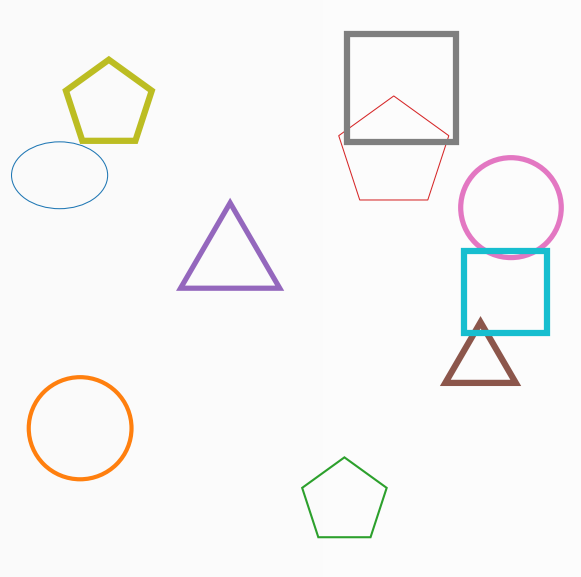[{"shape": "oval", "thickness": 0.5, "radius": 0.41, "center": [0.103, 0.696]}, {"shape": "circle", "thickness": 2, "radius": 0.44, "center": [0.138, 0.258]}, {"shape": "pentagon", "thickness": 1, "radius": 0.38, "center": [0.593, 0.131]}, {"shape": "pentagon", "thickness": 0.5, "radius": 0.5, "center": [0.677, 0.733]}, {"shape": "triangle", "thickness": 2.5, "radius": 0.49, "center": [0.396, 0.549]}, {"shape": "triangle", "thickness": 3, "radius": 0.35, "center": [0.827, 0.371]}, {"shape": "circle", "thickness": 2.5, "radius": 0.43, "center": [0.879, 0.64]}, {"shape": "square", "thickness": 3, "radius": 0.47, "center": [0.691, 0.847]}, {"shape": "pentagon", "thickness": 3, "radius": 0.39, "center": [0.187, 0.818]}, {"shape": "square", "thickness": 3, "radius": 0.36, "center": [0.87, 0.494]}]